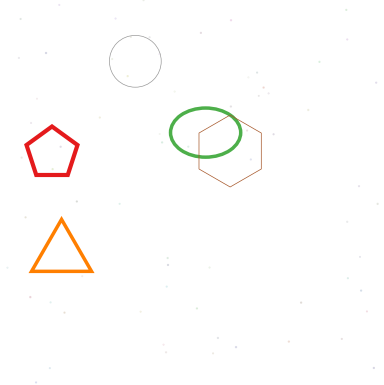[{"shape": "pentagon", "thickness": 3, "radius": 0.35, "center": [0.135, 0.602]}, {"shape": "oval", "thickness": 2.5, "radius": 0.46, "center": [0.534, 0.656]}, {"shape": "triangle", "thickness": 2.5, "radius": 0.45, "center": [0.16, 0.34]}, {"shape": "hexagon", "thickness": 0.5, "radius": 0.47, "center": [0.598, 0.608]}, {"shape": "circle", "thickness": 0.5, "radius": 0.34, "center": [0.351, 0.841]}]